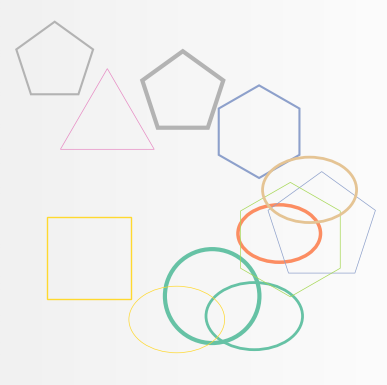[{"shape": "oval", "thickness": 2, "radius": 0.62, "center": [0.656, 0.179]}, {"shape": "circle", "thickness": 3, "radius": 0.61, "center": [0.548, 0.231]}, {"shape": "oval", "thickness": 2.5, "radius": 0.53, "center": [0.721, 0.393]}, {"shape": "hexagon", "thickness": 1.5, "radius": 0.6, "center": [0.669, 0.658]}, {"shape": "pentagon", "thickness": 0.5, "radius": 0.73, "center": [0.83, 0.409]}, {"shape": "triangle", "thickness": 0.5, "radius": 0.7, "center": [0.277, 0.682]}, {"shape": "hexagon", "thickness": 0.5, "radius": 0.74, "center": [0.749, 0.378]}, {"shape": "oval", "thickness": 0.5, "radius": 0.62, "center": [0.456, 0.17]}, {"shape": "square", "thickness": 1, "radius": 0.54, "center": [0.23, 0.33]}, {"shape": "oval", "thickness": 2, "radius": 0.61, "center": [0.799, 0.507]}, {"shape": "pentagon", "thickness": 1.5, "radius": 0.52, "center": [0.141, 0.839]}, {"shape": "pentagon", "thickness": 3, "radius": 0.55, "center": [0.472, 0.757]}]